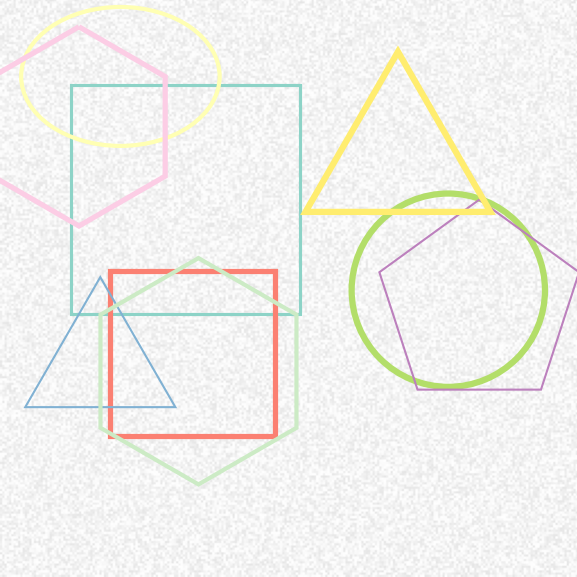[{"shape": "square", "thickness": 1.5, "radius": 0.99, "center": [0.321, 0.653]}, {"shape": "oval", "thickness": 2, "radius": 0.86, "center": [0.208, 0.867]}, {"shape": "square", "thickness": 2.5, "radius": 0.71, "center": [0.334, 0.387]}, {"shape": "triangle", "thickness": 1, "radius": 0.75, "center": [0.174, 0.369]}, {"shape": "circle", "thickness": 3, "radius": 0.84, "center": [0.776, 0.497]}, {"shape": "hexagon", "thickness": 2.5, "radius": 0.86, "center": [0.137, 0.78]}, {"shape": "pentagon", "thickness": 1, "radius": 0.91, "center": [0.83, 0.472]}, {"shape": "hexagon", "thickness": 2, "radius": 0.98, "center": [0.344, 0.356]}, {"shape": "triangle", "thickness": 3, "radius": 0.92, "center": [0.689, 0.725]}]